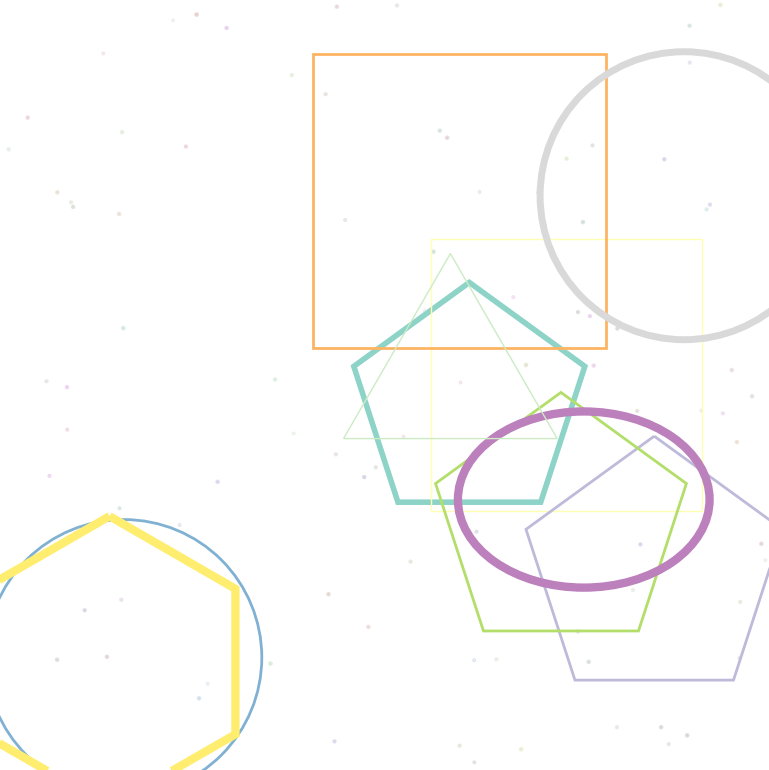[{"shape": "pentagon", "thickness": 2, "radius": 0.79, "center": [0.61, 0.475]}, {"shape": "square", "thickness": 0.5, "radius": 0.88, "center": [0.736, 0.513]}, {"shape": "pentagon", "thickness": 1, "radius": 0.88, "center": [0.85, 0.258]}, {"shape": "circle", "thickness": 1, "radius": 0.9, "center": [0.161, 0.146]}, {"shape": "square", "thickness": 1, "radius": 0.95, "center": [0.597, 0.739]}, {"shape": "pentagon", "thickness": 1, "radius": 0.86, "center": [0.729, 0.319]}, {"shape": "circle", "thickness": 2.5, "radius": 0.94, "center": [0.888, 0.746]}, {"shape": "oval", "thickness": 3, "radius": 0.82, "center": [0.758, 0.351]}, {"shape": "triangle", "thickness": 0.5, "radius": 0.8, "center": [0.585, 0.511]}, {"shape": "hexagon", "thickness": 3, "radius": 0.94, "center": [0.142, 0.141]}]